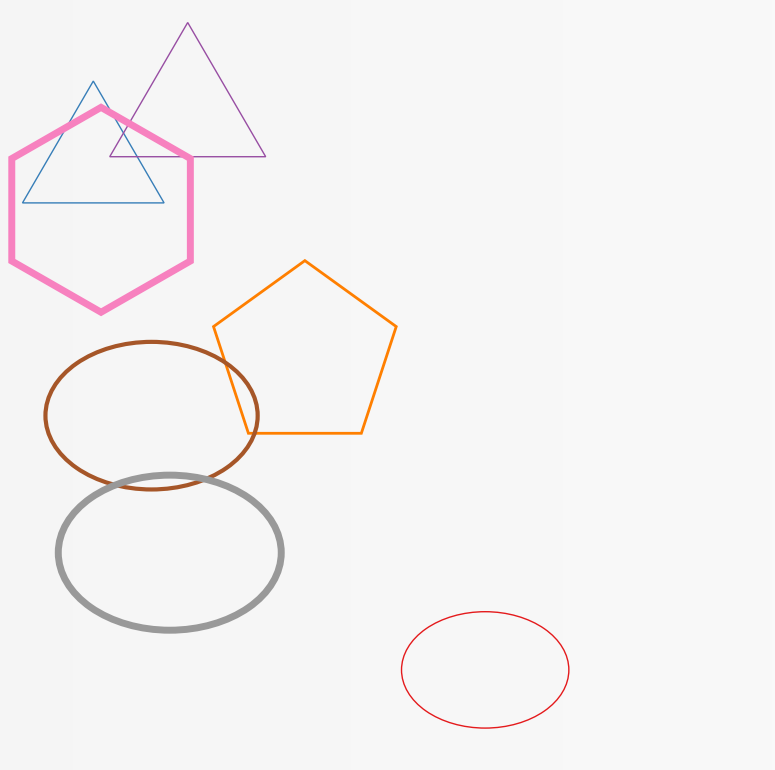[{"shape": "oval", "thickness": 0.5, "radius": 0.54, "center": [0.626, 0.13]}, {"shape": "triangle", "thickness": 0.5, "radius": 0.53, "center": [0.12, 0.789]}, {"shape": "triangle", "thickness": 0.5, "radius": 0.58, "center": [0.242, 0.855]}, {"shape": "pentagon", "thickness": 1, "radius": 0.62, "center": [0.393, 0.538]}, {"shape": "oval", "thickness": 1.5, "radius": 0.68, "center": [0.196, 0.46]}, {"shape": "hexagon", "thickness": 2.5, "radius": 0.67, "center": [0.13, 0.728]}, {"shape": "oval", "thickness": 2.5, "radius": 0.72, "center": [0.219, 0.282]}]